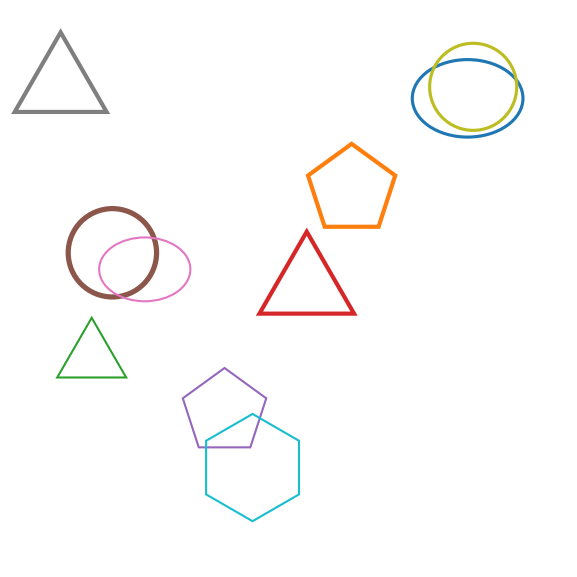[{"shape": "oval", "thickness": 1.5, "radius": 0.48, "center": [0.81, 0.829]}, {"shape": "pentagon", "thickness": 2, "radius": 0.4, "center": [0.609, 0.671]}, {"shape": "triangle", "thickness": 1, "radius": 0.34, "center": [0.159, 0.38]}, {"shape": "triangle", "thickness": 2, "radius": 0.47, "center": [0.531, 0.503]}, {"shape": "pentagon", "thickness": 1, "radius": 0.38, "center": [0.389, 0.286]}, {"shape": "circle", "thickness": 2.5, "radius": 0.38, "center": [0.195, 0.561]}, {"shape": "oval", "thickness": 1, "radius": 0.39, "center": [0.251, 0.533]}, {"shape": "triangle", "thickness": 2, "radius": 0.46, "center": [0.105, 0.851]}, {"shape": "circle", "thickness": 1.5, "radius": 0.38, "center": [0.819, 0.849]}, {"shape": "hexagon", "thickness": 1, "radius": 0.46, "center": [0.437, 0.189]}]